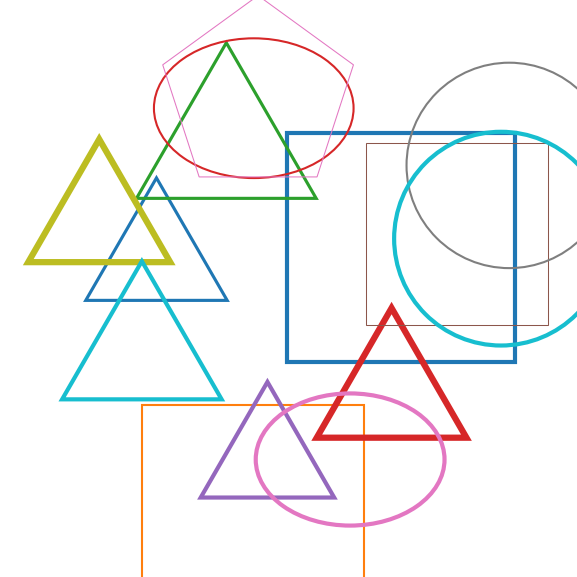[{"shape": "triangle", "thickness": 1.5, "radius": 0.71, "center": [0.271, 0.55]}, {"shape": "square", "thickness": 2, "radius": 0.99, "center": [0.694, 0.571]}, {"shape": "square", "thickness": 1, "radius": 0.96, "center": [0.438, 0.106]}, {"shape": "triangle", "thickness": 1.5, "radius": 0.9, "center": [0.392, 0.745]}, {"shape": "triangle", "thickness": 3, "radius": 0.75, "center": [0.678, 0.316]}, {"shape": "oval", "thickness": 1, "radius": 0.86, "center": [0.439, 0.812]}, {"shape": "triangle", "thickness": 2, "radius": 0.67, "center": [0.463, 0.204]}, {"shape": "square", "thickness": 0.5, "radius": 0.79, "center": [0.791, 0.594]}, {"shape": "oval", "thickness": 2, "radius": 0.82, "center": [0.606, 0.203]}, {"shape": "pentagon", "thickness": 0.5, "radius": 0.87, "center": [0.447, 0.833]}, {"shape": "circle", "thickness": 1, "radius": 0.89, "center": [0.882, 0.713]}, {"shape": "triangle", "thickness": 3, "radius": 0.71, "center": [0.172, 0.616]}, {"shape": "triangle", "thickness": 2, "radius": 0.8, "center": [0.246, 0.387]}, {"shape": "circle", "thickness": 2, "radius": 0.93, "center": [0.868, 0.586]}]